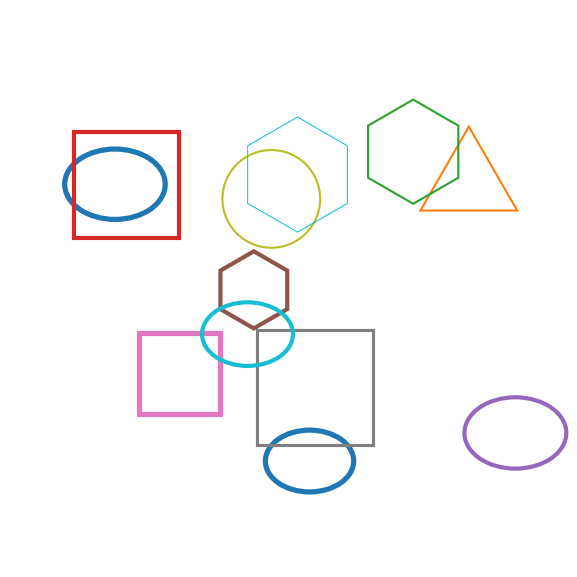[{"shape": "oval", "thickness": 2.5, "radius": 0.38, "center": [0.536, 0.201]}, {"shape": "oval", "thickness": 2.5, "radius": 0.44, "center": [0.199, 0.68]}, {"shape": "triangle", "thickness": 1, "radius": 0.48, "center": [0.812, 0.683]}, {"shape": "hexagon", "thickness": 1, "radius": 0.45, "center": [0.715, 0.736]}, {"shape": "square", "thickness": 2, "radius": 0.46, "center": [0.219, 0.679]}, {"shape": "oval", "thickness": 2, "radius": 0.44, "center": [0.892, 0.249]}, {"shape": "hexagon", "thickness": 2, "radius": 0.33, "center": [0.44, 0.497]}, {"shape": "square", "thickness": 2.5, "radius": 0.35, "center": [0.311, 0.352]}, {"shape": "square", "thickness": 1.5, "radius": 0.5, "center": [0.545, 0.328]}, {"shape": "circle", "thickness": 1, "radius": 0.42, "center": [0.47, 0.655]}, {"shape": "hexagon", "thickness": 0.5, "radius": 0.5, "center": [0.515, 0.697]}, {"shape": "oval", "thickness": 2, "radius": 0.39, "center": [0.429, 0.421]}]